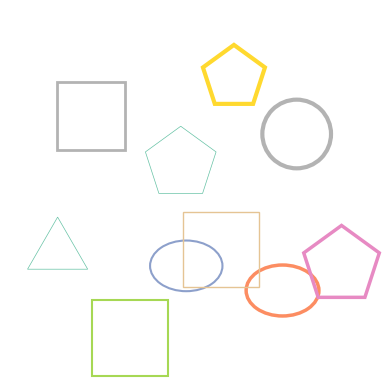[{"shape": "triangle", "thickness": 0.5, "radius": 0.45, "center": [0.15, 0.346]}, {"shape": "pentagon", "thickness": 0.5, "radius": 0.48, "center": [0.469, 0.576]}, {"shape": "oval", "thickness": 2.5, "radius": 0.47, "center": [0.734, 0.245]}, {"shape": "oval", "thickness": 1.5, "radius": 0.47, "center": [0.484, 0.309]}, {"shape": "pentagon", "thickness": 2.5, "radius": 0.52, "center": [0.887, 0.311]}, {"shape": "square", "thickness": 1.5, "radius": 0.49, "center": [0.337, 0.122]}, {"shape": "pentagon", "thickness": 3, "radius": 0.42, "center": [0.608, 0.799]}, {"shape": "square", "thickness": 1, "radius": 0.49, "center": [0.574, 0.352]}, {"shape": "square", "thickness": 2, "radius": 0.44, "center": [0.237, 0.698]}, {"shape": "circle", "thickness": 3, "radius": 0.45, "center": [0.771, 0.652]}]